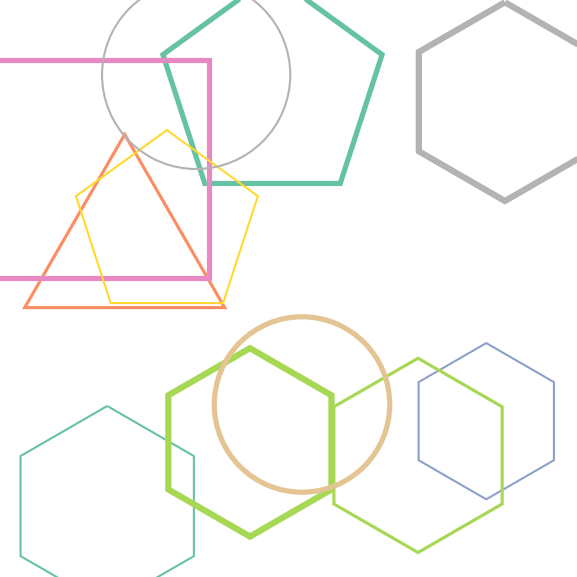[{"shape": "hexagon", "thickness": 1, "radius": 0.87, "center": [0.186, 0.123]}, {"shape": "pentagon", "thickness": 2.5, "radius": 1.0, "center": [0.472, 0.843]}, {"shape": "triangle", "thickness": 1.5, "radius": 1.0, "center": [0.216, 0.566]}, {"shape": "hexagon", "thickness": 1, "radius": 0.68, "center": [0.842, 0.27]}, {"shape": "square", "thickness": 2.5, "radius": 0.94, "center": [0.173, 0.706]}, {"shape": "hexagon", "thickness": 1.5, "radius": 0.84, "center": [0.724, 0.211]}, {"shape": "hexagon", "thickness": 3, "radius": 0.82, "center": [0.433, 0.233]}, {"shape": "pentagon", "thickness": 1, "radius": 0.83, "center": [0.289, 0.608]}, {"shape": "circle", "thickness": 2.5, "radius": 0.76, "center": [0.523, 0.299]}, {"shape": "hexagon", "thickness": 3, "radius": 0.86, "center": [0.874, 0.823]}, {"shape": "circle", "thickness": 1, "radius": 0.81, "center": [0.34, 0.869]}]